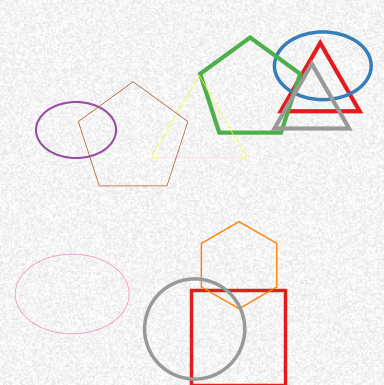[{"shape": "square", "thickness": 2.5, "radius": 0.61, "center": [0.619, 0.124]}, {"shape": "triangle", "thickness": 3, "radius": 0.59, "center": [0.832, 0.77]}, {"shape": "oval", "thickness": 2.5, "radius": 0.63, "center": [0.839, 0.829]}, {"shape": "pentagon", "thickness": 3, "radius": 0.68, "center": [0.65, 0.766]}, {"shape": "oval", "thickness": 1.5, "radius": 0.52, "center": [0.197, 0.662]}, {"shape": "hexagon", "thickness": 1, "radius": 0.57, "center": [0.621, 0.311]}, {"shape": "triangle", "thickness": 0.5, "radius": 0.71, "center": [0.517, 0.662]}, {"shape": "pentagon", "thickness": 0.5, "radius": 0.75, "center": [0.346, 0.638]}, {"shape": "oval", "thickness": 0.5, "radius": 0.74, "center": [0.188, 0.236]}, {"shape": "triangle", "thickness": 3, "radius": 0.56, "center": [0.81, 0.722]}, {"shape": "circle", "thickness": 2.5, "radius": 0.65, "center": [0.506, 0.145]}]